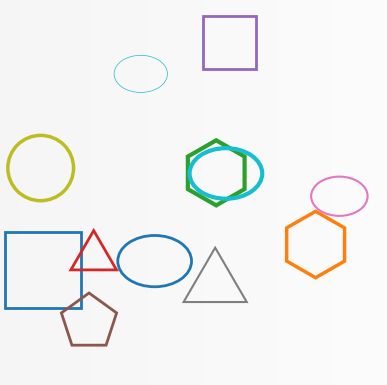[{"shape": "square", "thickness": 2, "radius": 0.49, "center": [0.111, 0.298]}, {"shape": "oval", "thickness": 2, "radius": 0.48, "center": [0.399, 0.322]}, {"shape": "hexagon", "thickness": 2.5, "radius": 0.43, "center": [0.815, 0.365]}, {"shape": "hexagon", "thickness": 3, "radius": 0.42, "center": [0.558, 0.551]}, {"shape": "triangle", "thickness": 2, "radius": 0.34, "center": [0.242, 0.333]}, {"shape": "square", "thickness": 2, "radius": 0.34, "center": [0.593, 0.89]}, {"shape": "pentagon", "thickness": 2, "radius": 0.37, "center": [0.23, 0.164]}, {"shape": "oval", "thickness": 1.5, "radius": 0.36, "center": [0.876, 0.49]}, {"shape": "triangle", "thickness": 1.5, "radius": 0.47, "center": [0.555, 0.263]}, {"shape": "circle", "thickness": 2.5, "radius": 0.42, "center": [0.105, 0.564]}, {"shape": "oval", "thickness": 3, "radius": 0.47, "center": [0.583, 0.549]}, {"shape": "oval", "thickness": 0.5, "radius": 0.34, "center": [0.363, 0.808]}]